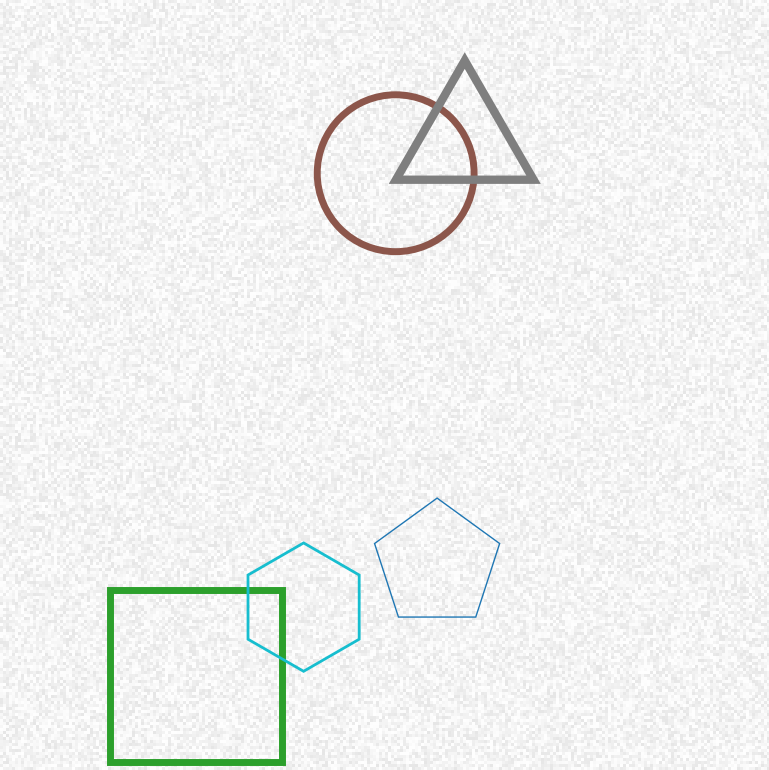[{"shape": "pentagon", "thickness": 0.5, "radius": 0.43, "center": [0.568, 0.268]}, {"shape": "square", "thickness": 2.5, "radius": 0.56, "center": [0.254, 0.122]}, {"shape": "circle", "thickness": 2.5, "radius": 0.51, "center": [0.514, 0.775]}, {"shape": "triangle", "thickness": 3, "radius": 0.52, "center": [0.604, 0.818]}, {"shape": "hexagon", "thickness": 1, "radius": 0.42, "center": [0.394, 0.212]}]